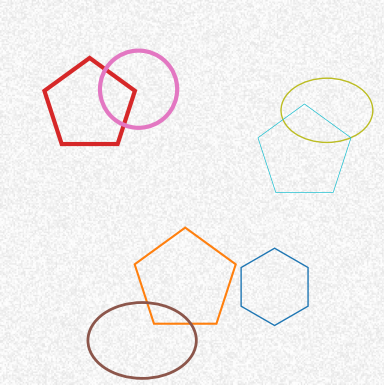[{"shape": "hexagon", "thickness": 1, "radius": 0.5, "center": [0.713, 0.255]}, {"shape": "pentagon", "thickness": 1.5, "radius": 0.69, "center": [0.481, 0.271]}, {"shape": "pentagon", "thickness": 3, "radius": 0.62, "center": [0.233, 0.726]}, {"shape": "oval", "thickness": 2, "radius": 0.7, "center": [0.369, 0.116]}, {"shape": "circle", "thickness": 3, "radius": 0.5, "center": [0.36, 0.768]}, {"shape": "oval", "thickness": 1, "radius": 0.6, "center": [0.849, 0.713]}, {"shape": "pentagon", "thickness": 0.5, "radius": 0.63, "center": [0.791, 0.603]}]